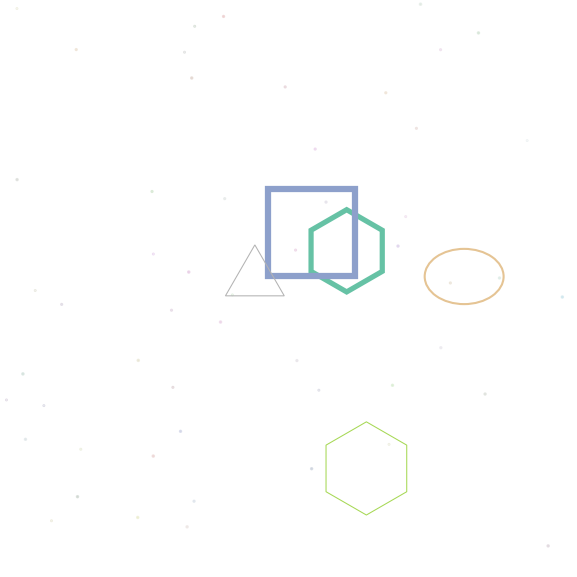[{"shape": "hexagon", "thickness": 2.5, "radius": 0.36, "center": [0.6, 0.565]}, {"shape": "square", "thickness": 3, "radius": 0.38, "center": [0.539, 0.597]}, {"shape": "hexagon", "thickness": 0.5, "radius": 0.4, "center": [0.634, 0.188]}, {"shape": "oval", "thickness": 1, "radius": 0.34, "center": [0.804, 0.52]}, {"shape": "triangle", "thickness": 0.5, "radius": 0.29, "center": [0.441, 0.516]}]